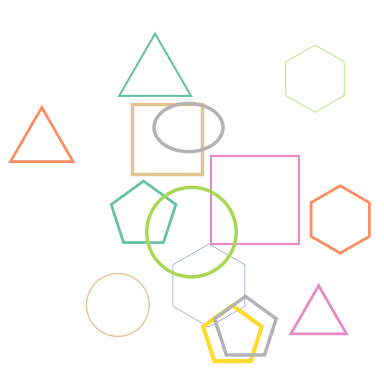[{"shape": "pentagon", "thickness": 2, "radius": 0.44, "center": [0.373, 0.441]}, {"shape": "triangle", "thickness": 1.5, "radius": 0.54, "center": [0.403, 0.805]}, {"shape": "hexagon", "thickness": 2, "radius": 0.44, "center": [0.884, 0.43]}, {"shape": "triangle", "thickness": 2, "radius": 0.47, "center": [0.108, 0.627]}, {"shape": "hexagon", "thickness": 0.5, "radius": 0.54, "center": [0.543, 0.258]}, {"shape": "square", "thickness": 1.5, "radius": 0.57, "center": [0.662, 0.481]}, {"shape": "triangle", "thickness": 2, "radius": 0.42, "center": [0.828, 0.175]}, {"shape": "circle", "thickness": 2.5, "radius": 0.58, "center": [0.497, 0.397]}, {"shape": "hexagon", "thickness": 0.5, "radius": 0.44, "center": [0.818, 0.796]}, {"shape": "pentagon", "thickness": 3, "radius": 0.4, "center": [0.604, 0.127]}, {"shape": "square", "thickness": 2.5, "radius": 0.46, "center": [0.434, 0.64]}, {"shape": "circle", "thickness": 1, "radius": 0.41, "center": [0.306, 0.208]}, {"shape": "oval", "thickness": 2.5, "radius": 0.45, "center": [0.49, 0.669]}, {"shape": "pentagon", "thickness": 2.5, "radius": 0.42, "center": [0.637, 0.146]}]